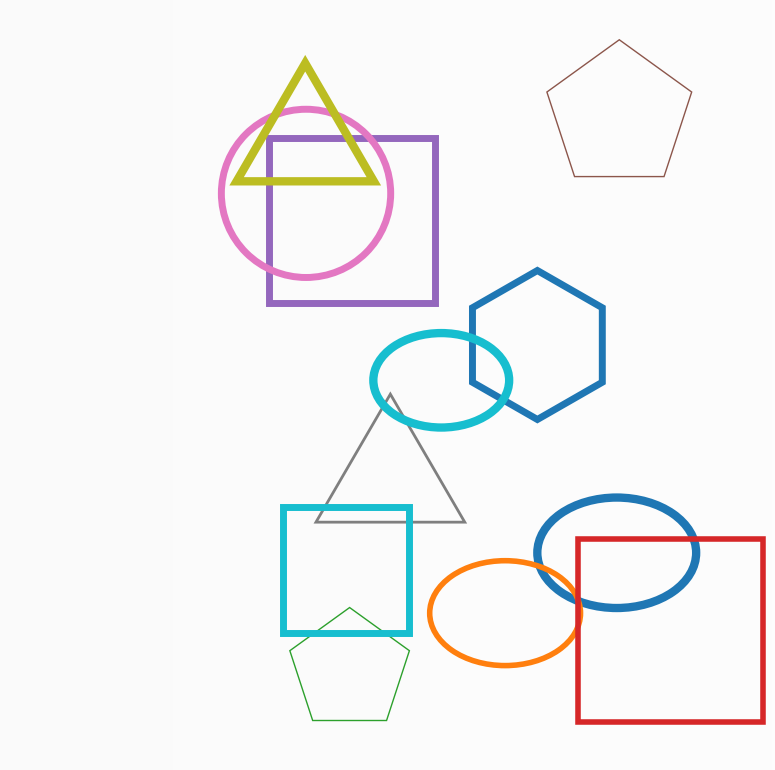[{"shape": "oval", "thickness": 3, "radius": 0.51, "center": [0.796, 0.282]}, {"shape": "hexagon", "thickness": 2.5, "radius": 0.48, "center": [0.693, 0.552]}, {"shape": "oval", "thickness": 2, "radius": 0.49, "center": [0.652, 0.204]}, {"shape": "pentagon", "thickness": 0.5, "radius": 0.41, "center": [0.451, 0.13]}, {"shape": "square", "thickness": 2, "radius": 0.6, "center": [0.865, 0.181]}, {"shape": "square", "thickness": 2.5, "radius": 0.54, "center": [0.454, 0.714]}, {"shape": "pentagon", "thickness": 0.5, "radius": 0.49, "center": [0.799, 0.85]}, {"shape": "circle", "thickness": 2.5, "radius": 0.55, "center": [0.395, 0.749]}, {"shape": "triangle", "thickness": 1, "radius": 0.55, "center": [0.504, 0.377]}, {"shape": "triangle", "thickness": 3, "radius": 0.51, "center": [0.394, 0.816]}, {"shape": "oval", "thickness": 3, "radius": 0.44, "center": [0.569, 0.506]}, {"shape": "square", "thickness": 2.5, "radius": 0.41, "center": [0.447, 0.259]}]